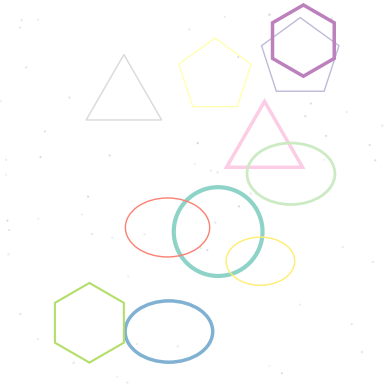[{"shape": "circle", "thickness": 3, "radius": 0.58, "center": [0.567, 0.398]}, {"shape": "pentagon", "thickness": 1, "radius": 0.49, "center": [0.558, 0.803]}, {"shape": "pentagon", "thickness": 1, "radius": 0.53, "center": [0.78, 0.849]}, {"shape": "oval", "thickness": 1, "radius": 0.55, "center": [0.435, 0.409]}, {"shape": "oval", "thickness": 2.5, "radius": 0.57, "center": [0.439, 0.139]}, {"shape": "hexagon", "thickness": 1.5, "radius": 0.52, "center": [0.232, 0.162]}, {"shape": "triangle", "thickness": 2.5, "radius": 0.57, "center": [0.687, 0.623]}, {"shape": "triangle", "thickness": 1, "radius": 0.57, "center": [0.322, 0.745]}, {"shape": "hexagon", "thickness": 2.5, "radius": 0.46, "center": [0.788, 0.895]}, {"shape": "oval", "thickness": 2, "radius": 0.57, "center": [0.756, 0.549]}, {"shape": "oval", "thickness": 1, "radius": 0.45, "center": [0.676, 0.322]}]